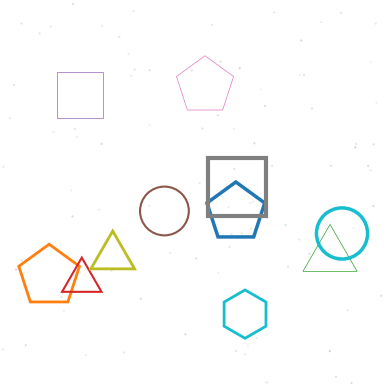[{"shape": "pentagon", "thickness": 2.5, "radius": 0.39, "center": [0.613, 0.448]}, {"shape": "pentagon", "thickness": 2, "radius": 0.41, "center": [0.128, 0.283]}, {"shape": "triangle", "thickness": 0.5, "radius": 0.41, "center": [0.857, 0.336]}, {"shape": "triangle", "thickness": 1.5, "radius": 0.3, "center": [0.212, 0.272]}, {"shape": "square", "thickness": 0.5, "radius": 0.3, "center": [0.207, 0.753]}, {"shape": "circle", "thickness": 1.5, "radius": 0.32, "center": [0.427, 0.452]}, {"shape": "pentagon", "thickness": 0.5, "radius": 0.39, "center": [0.533, 0.777]}, {"shape": "square", "thickness": 3, "radius": 0.38, "center": [0.615, 0.514]}, {"shape": "triangle", "thickness": 2, "radius": 0.33, "center": [0.293, 0.334]}, {"shape": "circle", "thickness": 2.5, "radius": 0.33, "center": [0.888, 0.394]}, {"shape": "hexagon", "thickness": 2, "radius": 0.31, "center": [0.636, 0.184]}]